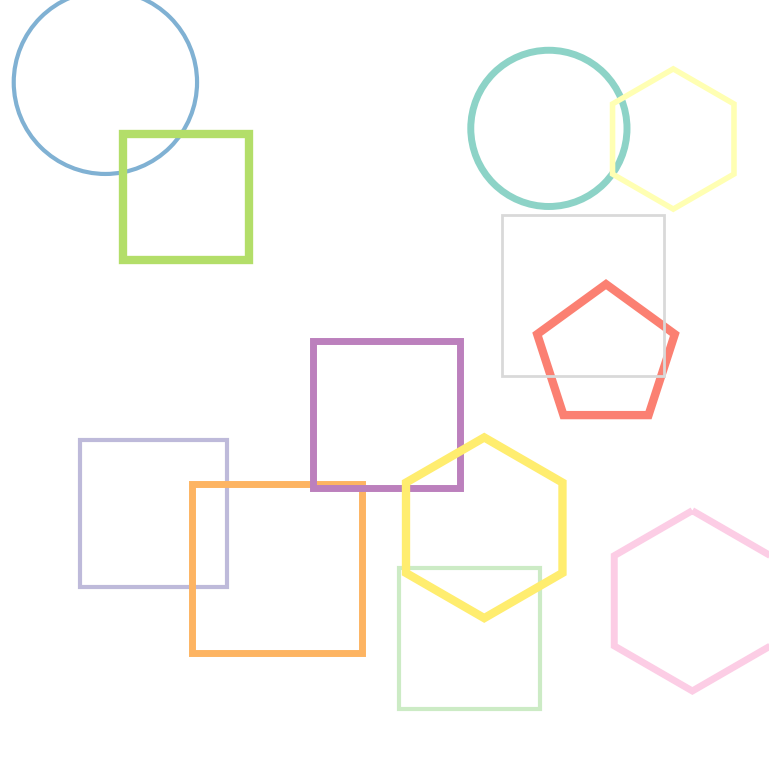[{"shape": "circle", "thickness": 2.5, "radius": 0.51, "center": [0.713, 0.833]}, {"shape": "hexagon", "thickness": 2, "radius": 0.46, "center": [0.874, 0.819]}, {"shape": "square", "thickness": 1.5, "radius": 0.48, "center": [0.199, 0.333]}, {"shape": "pentagon", "thickness": 3, "radius": 0.47, "center": [0.787, 0.537]}, {"shape": "circle", "thickness": 1.5, "radius": 0.6, "center": [0.137, 0.893]}, {"shape": "square", "thickness": 2.5, "radius": 0.55, "center": [0.36, 0.262]}, {"shape": "square", "thickness": 3, "radius": 0.41, "center": [0.242, 0.744]}, {"shape": "hexagon", "thickness": 2.5, "radius": 0.59, "center": [0.899, 0.22]}, {"shape": "square", "thickness": 1, "radius": 0.53, "center": [0.757, 0.616]}, {"shape": "square", "thickness": 2.5, "radius": 0.48, "center": [0.502, 0.462]}, {"shape": "square", "thickness": 1.5, "radius": 0.46, "center": [0.609, 0.171]}, {"shape": "hexagon", "thickness": 3, "radius": 0.59, "center": [0.629, 0.315]}]